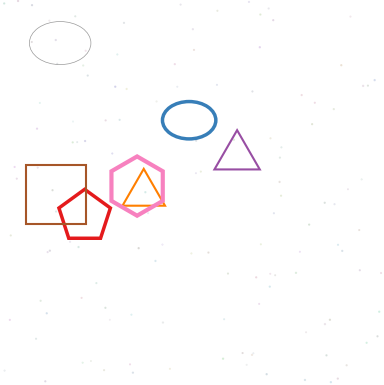[{"shape": "pentagon", "thickness": 2.5, "radius": 0.35, "center": [0.22, 0.438]}, {"shape": "oval", "thickness": 2.5, "radius": 0.35, "center": [0.491, 0.688]}, {"shape": "triangle", "thickness": 1.5, "radius": 0.34, "center": [0.616, 0.594]}, {"shape": "triangle", "thickness": 1.5, "radius": 0.32, "center": [0.373, 0.498]}, {"shape": "square", "thickness": 1.5, "radius": 0.39, "center": [0.145, 0.495]}, {"shape": "hexagon", "thickness": 3, "radius": 0.38, "center": [0.356, 0.517]}, {"shape": "oval", "thickness": 0.5, "radius": 0.4, "center": [0.156, 0.888]}]